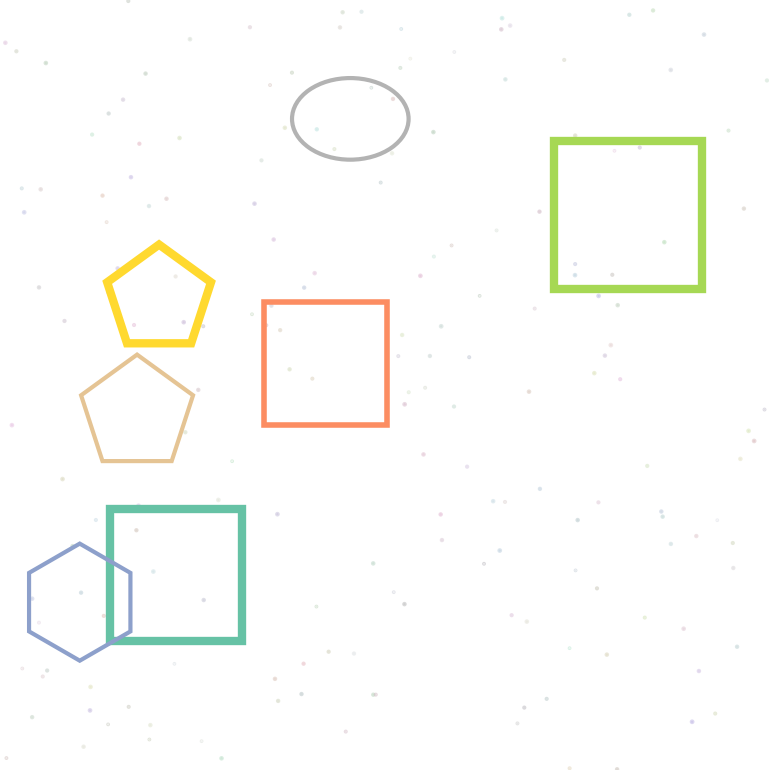[{"shape": "square", "thickness": 3, "radius": 0.43, "center": [0.228, 0.254]}, {"shape": "square", "thickness": 2, "radius": 0.4, "center": [0.423, 0.528]}, {"shape": "hexagon", "thickness": 1.5, "radius": 0.38, "center": [0.104, 0.218]}, {"shape": "square", "thickness": 3, "radius": 0.48, "center": [0.816, 0.721]}, {"shape": "pentagon", "thickness": 3, "radius": 0.35, "center": [0.207, 0.612]}, {"shape": "pentagon", "thickness": 1.5, "radius": 0.38, "center": [0.178, 0.463]}, {"shape": "oval", "thickness": 1.5, "radius": 0.38, "center": [0.455, 0.846]}]